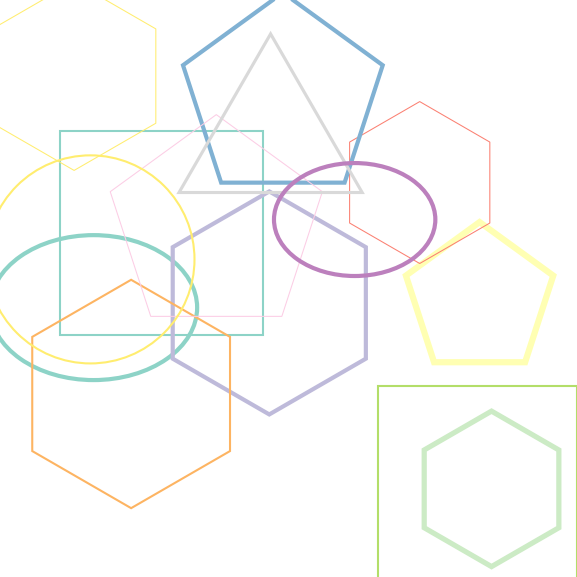[{"shape": "oval", "thickness": 2, "radius": 0.9, "center": [0.162, 0.466]}, {"shape": "square", "thickness": 1, "radius": 0.88, "center": [0.28, 0.595]}, {"shape": "pentagon", "thickness": 3, "radius": 0.67, "center": [0.83, 0.48]}, {"shape": "hexagon", "thickness": 2, "radius": 0.97, "center": [0.466, 0.475]}, {"shape": "hexagon", "thickness": 0.5, "radius": 0.7, "center": [0.727, 0.683]}, {"shape": "pentagon", "thickness": 2, "radius": 0.91, "center": [0.49, 0.83]}, {"shape": "hexagon", "thickness": 1, "radius": 0.99, "center": [0.227, 0.317]}, {"shape": "square", "thickness": 1, "radius": 0.86, "center": [0.826, 0.159]}, {"shape": "pentagon", "thickness": 0.5, "radius": 0.97, "center": [0.375, 0.608]}, {"shape": "triangle", "thickness": 1.5, "radius": 0.92, "center": [0.469, 0.757]}, {"shape": "oval", "thickness": 2, "radius": 0.7, "center": [0.614, 0.619]}, {"shape": "hexagon", "thickness": 2.5, "radius": 0.67, "center": [0.851, 0.153]}, {"shape": "circle", "thickness": 1, "radius": 0.9, "center": [0.157, 0.55]}, {"shape": "hexagon", "thickness": 0.5, "radius": 0.82, "center": [0.128, 0.867]}]